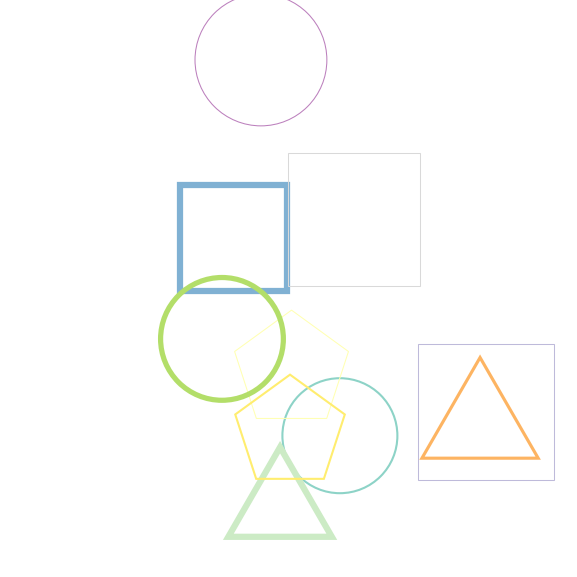[{"shape": "circle", "thickness": 1, "radius": 0.5, "center": [0.589, 0.245]}, {"shape": "pentagon", "thickness": 0.5, "radius": 0.52, "center": [0.505, 0.358]}, {"shape": "square", "thickness": 0.5, "radius": 0.59, "center": [0.842, 0.285]}, {"shape": "square", "thickness": 3, "radius": 0.46, "center": [0.404, 0.587]}, {"shape": "triangle", "thickness": 1.5, "radius": 0.58, "center": [0.831, 0.264]}, {"shape": "circle", "thickness": 2.5, "radius": 0.53, "center": [0.384, 0.412]}, {"shape": "square", "thickness": 0.5, "radius": 0.57, "center": [0.613, 0.619]}, {"shape": "circle", "thickness": 0.5, "radius": 0.57, "center": [0.452, 0.895]}, {"shape": "triangle", "thickness": 3, "radius": 0.52, "center": [0.485, 0.121]}, {"shape": "pentagon", "thickness": 1, "radius": 0.5, "center": [0.502, 0.251]}]